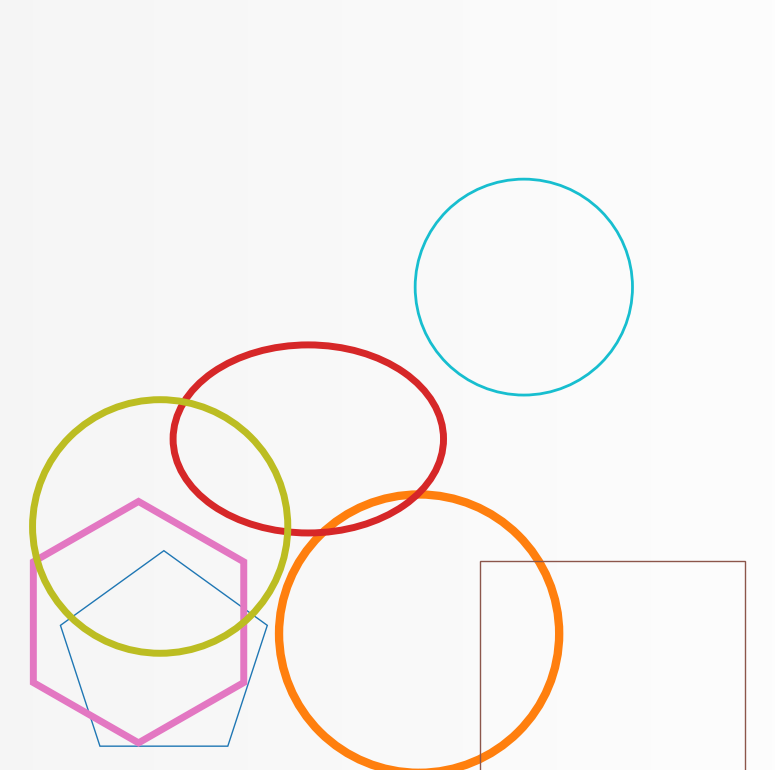[{"shape": "pentagon", "thickness": 0.5, "radius": 0.7, "center": [0.211, 0.144]}, {"shape": "circle", "thickness": 3, "radius": 0.9, "center": [0.541, 0.177]}, {"shape": "oval", "thickness": 2.5, "radius": 0.87, "center": [0.398, 0.43]}, {"shape": "square", "thickness": 0.5, "radius": 0.86, "center": [0.791, 0.1]}, {"shape": "hexagon", "thickness": 2.5, "radius": 0.78, "center": [0.179, 0.192]}, {"shape": "circle", "thickness": 2.5, "radius": 0.82, "center": [0.207, 0.316]}, {"shape": "circle", "thickness": 1, "radius": 0.7, "center": [0.676, 0.627]}]